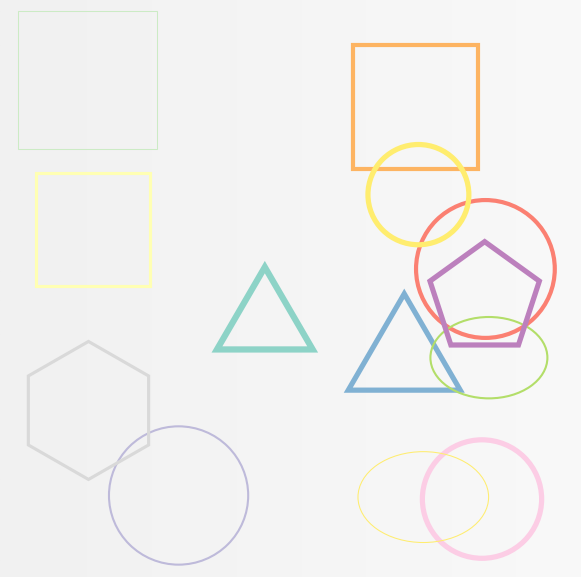[{"shape": "triangle", "thickness": 3, "radius": 0.48, "center": [0.456, 0.442]}, {"shape": "square", "thickness": 1.5, "radius": 0.49, "center": [0.16, 0.602]}, {"shape": "circle", "thickness": 1, "radius": 0.6, "center": [0.307, 0.141]}, {"shape": "circle", "thickness": 2, "radius": 0.6, "center": [0.835, 0.533]}, {"shape": "triangle", "thickness": 2.5, "radius": 0.56, "center": [0.695, 0.379]}, {"shape": "square", "thickness": 2, "radius": 0.54, "center": [0.715, 0.814]}, {"shape": "oval", "thickness": 1, "radius": 0.5, "center": [0.841, 0.38]}, {"shape": "circle", "thickness": 2.5, "radius": 0.51, "center": [0.829, 0.135]}, {"shape": "hexagon", "thickness": 1.5, "radius": 0.6, "center": [0.152, 0.288]}, {"shape": "pentagon", "thickness": 2.5, "radius": 0.49, "center": [0.834, 0.482]}, {"shape": "square", "thickness": 0.5, "radius": 0.6, "center": [0.15, 0.86]}, {"shape": "oval", "thickness": 0.5, "radius": 0.56, "center": [0.728, 0.138]}, {"shape": "circle", "thickness": 2.5, "radius": 0.43, "center": [0.72, 0.662]}]